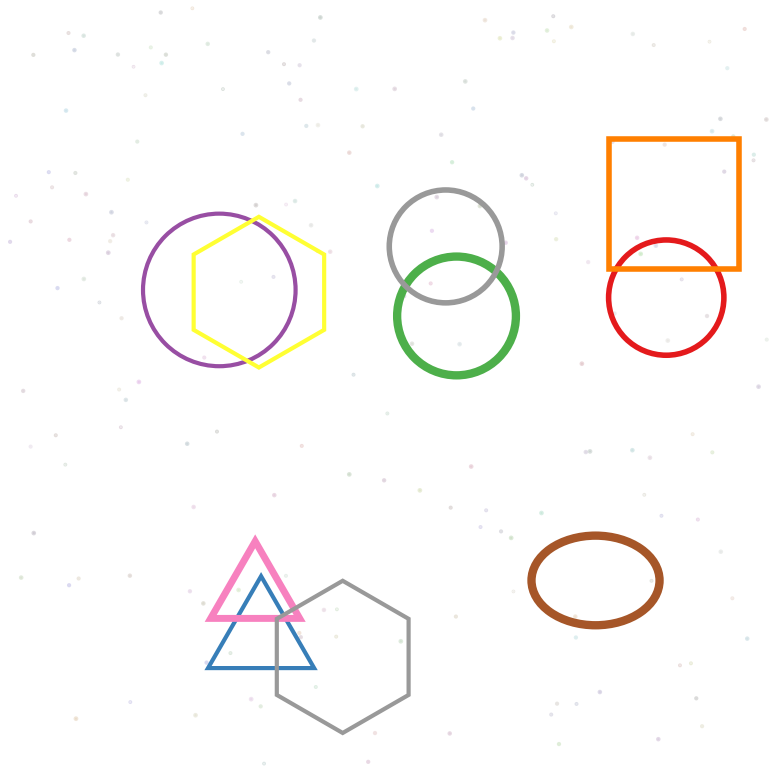[{"shape": "circle", "thickness": 2, "radius": 0.37, "center": [0.865, 0.614]}, {"shape": "triangle", "thickness": 1.5, "radius": 0.4, "center": [0.339, 0.172]}, {"shape": "circle", "thickness": 3, "radius": 0.39, "center": [0.593, 0.59]}, {"shape": "circle", "thickness": 1.5, "radius": 0.5, "center": [0.285, 0.623]}, {"shape": "square", "thickness": 2, "radius": 0.42, "center": [0.875, 0.735]}, {"shape": "hexagon", "thickness": 1.5, "radius": 0.49, "center": [0.336, 0.621]}, {"shape": "oval", "thickness": 3, "radius": 0.42, "center": [0.773, 0.246]}, {"shape": "triangle", "thickness": 2.5, "radius": 0.33, "center": [0.331, 0.23]}, {"shape": "hexagon", "thickness": 1.5, "radius": 0.49, "center": [0.445, 0.147]}, {"shape": "circle", "thickness": 2, "radius": 0.37, "center": [0.579, 0.68]}]